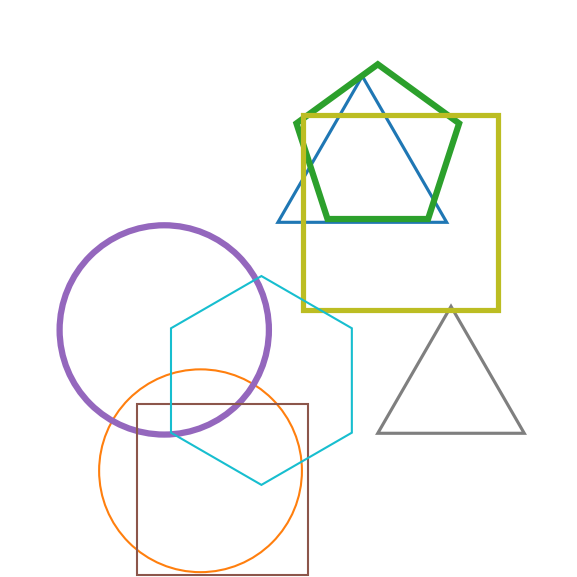[{"shape": "triangle", "thickness": 1.5, "radius": 0.84, "center": [0.627, 0.699]}, {"shape": "circle", "thickness": 1, "radius": 0.88, "center": [0.347, 0.184]}, {"shape": "pentagon", "thickness": 3, "radius": 0.74, "center": [0.654, 0.74]}, {"shape": "circle", "thickness": 3, "radius": 0.91, "center": [0.284, 0.428]}, {"shape": "square", "thickness": 1, "radius": 0.74, "center": [0.386, 0.151]}, {"shape": "triangle", "thickness": 1.5, "radius": 0.73, "center": [0.781, 0.322]}, {"shape": "square", "thickness": 2.5, "radius": 0.84, "center": [0.694, 0.631]}, {"shape": "hexagon", "thickness": 1, "radius": 0.9, "center": [0.453, 0.34]}]